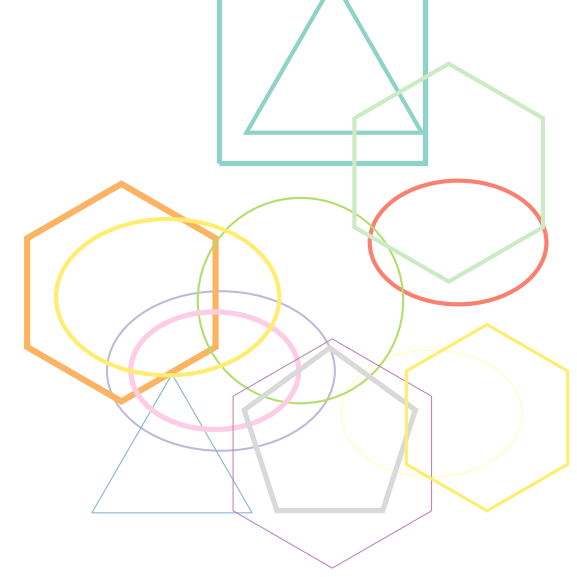[{"shape": "triangle", "thickness": 2, "radius": 0.88, "center": [0.579, 0.857]}, {"shape": "square", "thickness": 2.5, "radius": 0.89, "center": [0.558, 0.896]}, {"shape": "oval", "thickness": 0.5, "radius": 0.78, "center": [0.747, 0.283]}, {"shape": "oval", "thickness": 1, "radius": 0.99, "center": [0.383, 0.357]}, {"shape": "oval", "thickness": 2, "radius": 0.77, "center": [0.793, 0.579]}, {"shape": "triangle", "thickness": 0.5, "radius": 0.8, "center": [0.298, 0.191]}, {"shape": "hexagon", "thickness": 3, "radius": 0.94, "center": [0.21, 0.492]}, {"shape": "circle", "thickness": 1, "radius": 0.89, "center": [0.52, 0.479]}, {"shape": "oval", "thickness": 2.5, "radius": 0.73, "center": [0.372, 0.357]}, {"shape": "pentagon", "thickness": 2.5, "radius": 0.78, "center": [0.571, 0.241]}, {"shape": "hexagon", "thickness": 0.5, "radius": 0.99, "center": [0.575, 0.214]}, {"shape": "hexagon", "thickness": 2, "radius": 0.94, "center": [0.777, 0.7]}, {"shape": "oval", "thickness": 2, "radius": 0.97, "center": [0.29, 0.484]}, {"shape": "hexagon", "thickness": 1.5, "radius": 0.81, "center": [0.843, 0.276]}]